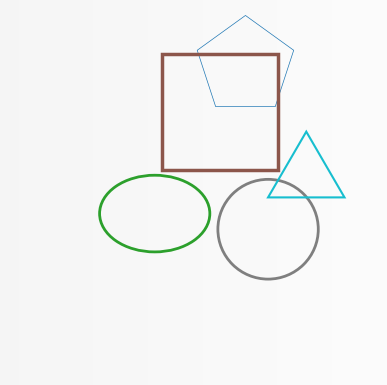[{"shape": "pentagon", "thickness": 0.5, "radius": 0.65, "center": [0.633, 0.829]}, {"shape": "oval", "thickness": 2, "radius": 0.71, "center": [0.399, 0.445]}, {"shape": "square", "thickness": 2.5, "radius": 0.75, "center": [0.568, 0.709]}, {"shape": "circle", "thickness": 2, "radius": 0.65, "center": [0.692, 0.405]}, {"shape": "triangle", "thickness": 1.5, "radius": 0.57, "center": [0.79, 0.544]}]